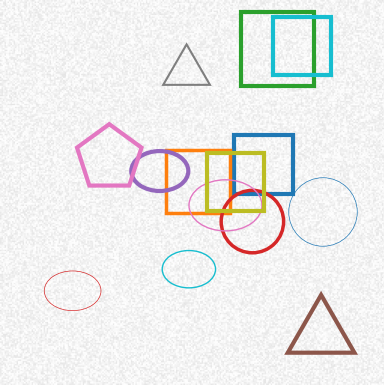[{"shape": "square", "thickness": 3, "radius": 0.38, "center": [0.685, 0.572]}, {"shape": "circle", "thickness": 0.5, "radius": 0.44, "center": [0.839, 0.449]}, {"shape": "square", "thickness": 2.5, "radius": 0.41, "center": [0.514, 0.528]}, {"shape": "square", "thickness": 3, "radius": 0.48, "center": [0.72, 0.873]}, {"shape": "oval", "thickness": 0.5, "radius": 0.37, "center": [0.189, 0.245]}, {"shape": "circle", "thickness": 2.5, "radius": 0.41, "center": [0.656, 0.424]}, {"shape": "oval", "thickness": 3, "radius": 0.37, "center": [0.415, 0.556]}, {"shape": "triangle", "thickness": 3, "radius": 0.5, "center": [0.834, 0.134]}, {"shape": "pentagon", "thickness": 3, "radius": 0.44, "center": [0.284, 0.589]}, {"shape": "oval", "thickness": 1, "radius": 0.47, "center": [0.586, 0.467]}, {"shape": "triangle", "thickness": 1.5, "radius": 0.35, "center": [0.485, 0.815]}, {"shape": "square", "thickness": 3, "radius": 0.37, "center": [0.612, 0.528]}, {"shape": "square", "thickness": 3, "radius": 0.38, "center": [0.784, 0.88]}, {"shape": "oval", "thickness": 1, "radius": 0.35, "center": [0.491, 0.301]}]